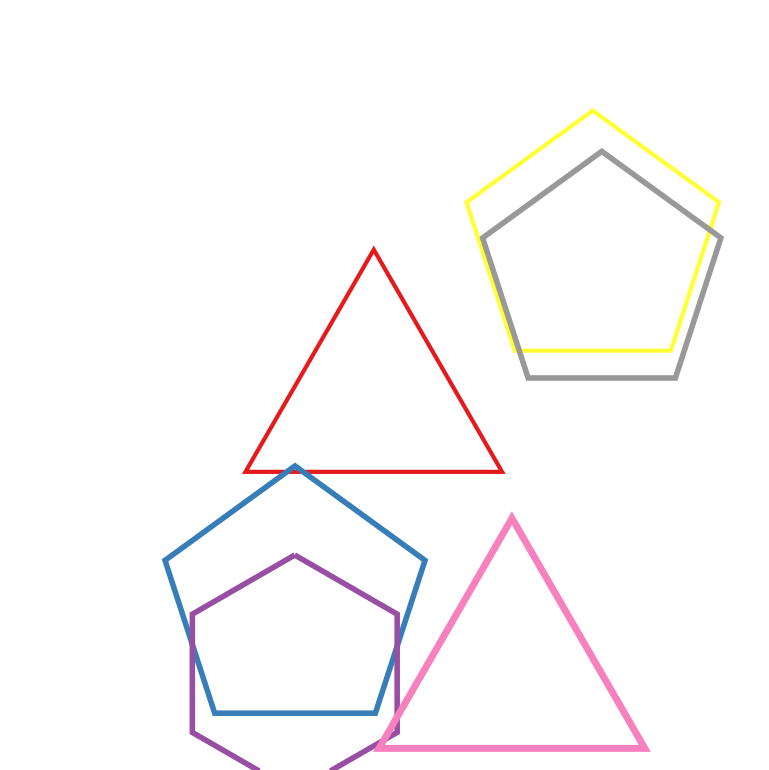[{"shape": "triangle", "thickness": 1.5, "radius": 0.96, "center": [0.485, 0.483]}, {"shape": "pentagon", "thickness": 2, "radius": 0.89, "center": [0.383, 0.217]}, {"shape": "hexagon", "thickness": 2, "radius": 0.77, "center": [0.383, 0.126]}, {"shape": "pentagon", "thickness": 1.5, "radius": 0.86, "center": [0.77, 0.684]}, {"shape": "triangle", "thickness": 2.5, "radius": 1.0, "center": [0.665, 0.128]}, {"shape": "pentagon", "thickness": 2, "radius": 0.81, "center": [0.782, 0.641]}]